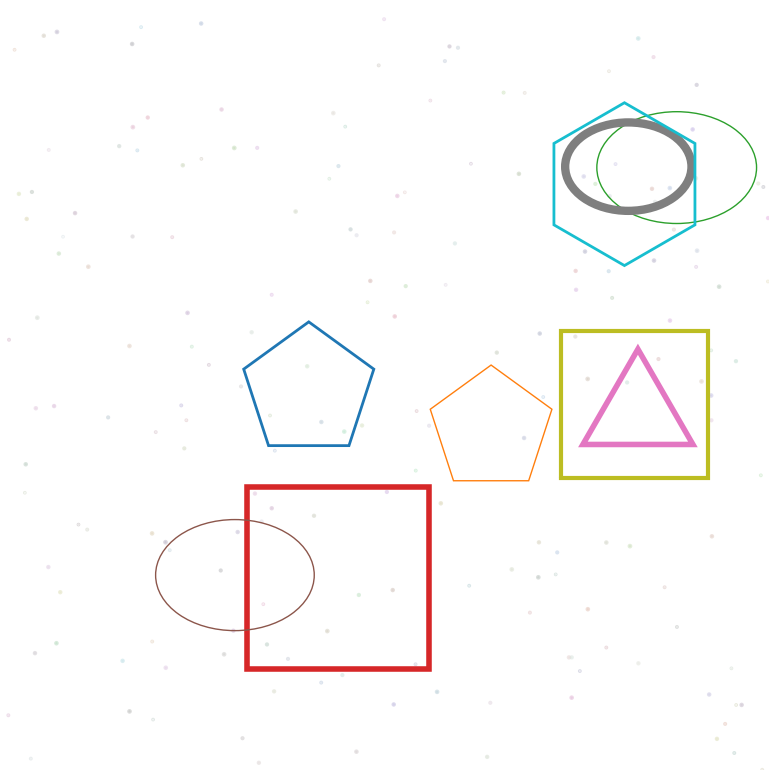[{"shape": "pentagon", "thickness": 1, "radius": 0.44, "center": [0.401, 0.493]}, {"shape": "pentagon", "thickness": 0.5, "radius": 0.42, "center": [0.638, 0.443]}, {"shape": "oval", "thickness": 0.5, "radius": 0.52, "center": [0.879, 0.782]}, {"shape": "square", "thickness": 2, "radius": 0.59, "center": [0.439, 0.249]}, {"shape": "oval", "thickness": 0.5, "radius": 0.52, "center": [0.305, 0.253]}, {"shape": "triangle", "thickness": 2, "radius": 0.41, "center": [0.828, 0.464]}, {"shape": "oval", "thickness": 3, "radius": 0.41, "center": [0.816, 0.784]}, {"shape": "square", "thickness": 1.5, "radius": 0.48, "center": [0.824, 0.474]}, {"shape": "hexagon", "thickness": 1, "radius": 0.53, "center": [0.811, 0.761]}]